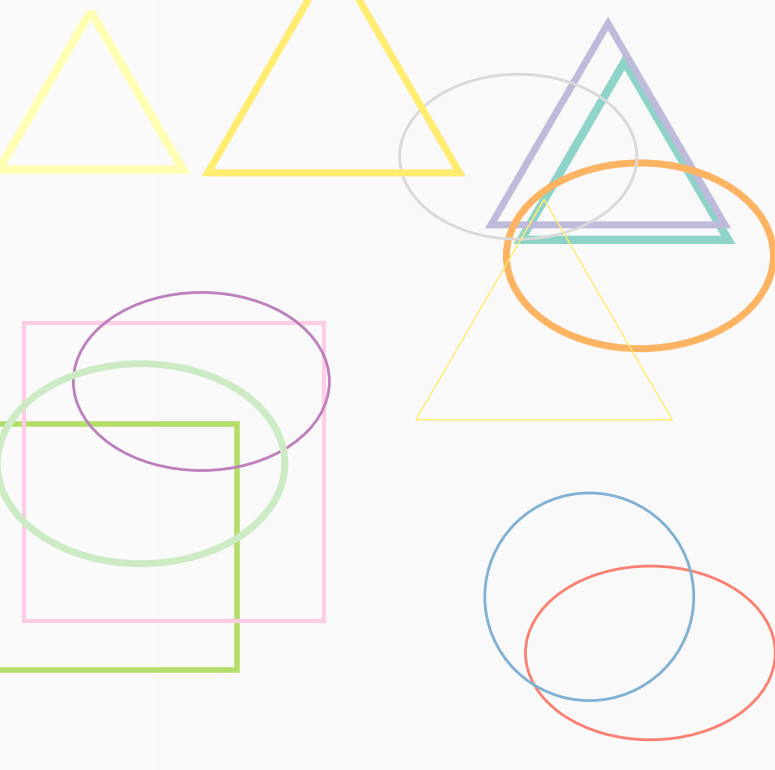[{"shape": "triangle", "thickness": 3, "radius": 0.77, "center": [0.806, 0.766]}, {"shape": "triangle", "thickness": 3, "radius": 0.68, "center": [0.117, 0.848]}, {"shape": "triangle", "thickness": 2.5, "radius": 0.87, "center": [0.785, 0.795]}, {"shape": "oval", "thickness": 1, "radius": 0.81, "center": [0.839, 0.152]}, {"shape": "circle", "thickness": 1, "radius": 0.67, "center": [0.76, 0.225]}, {"shape": "oval", "thickness": 2.5, "radius": 0.86, "center": [0.826, 0.668]}, {"shape": "square", "thickness": 2, "radius": 0.8, "center": [0.146, 0.289]}, {"shape": "square", "thickness": 1.5, "radius": 0.97, "center": [0.224, 0.387]}, {"shape": "oval", "thickness": 1, "radius": 0.77, "center": [0.669, 0.796]}, {"shape": "oval", "thickness": 1, "radius": 0.83, "center": [0.26, 0.505]}, {"shape": "oval", "thickness": 2.5, "radius": 0.93, "center": [0.182, 0.398]}, {"shape": "triangle", "thickness": 0.5, "radius": 0.95, "center": [0.702, 0.55]}, {"shape": "triangle", "thickness": 2.5, "radius": 0.94, "center": [0.431, 0.869]}]